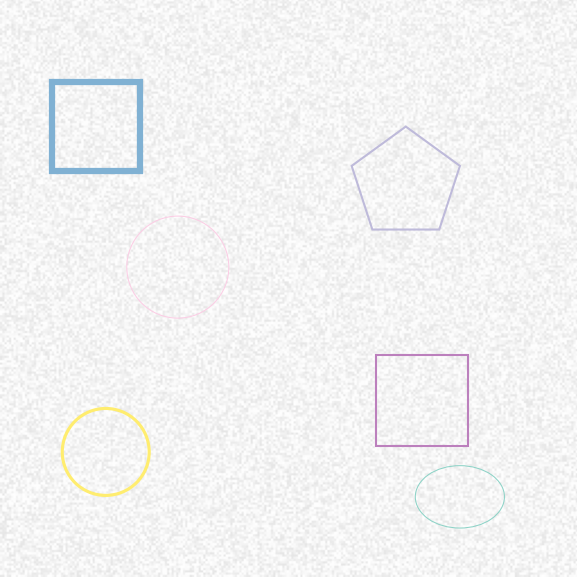[{"shape": "oval", "thickness": 0.5, "radius": 0.39, "center": [0.796, 0.139]}, {"shape": "pentagon", "thickness": 1, "radius": 0.49, "center": [0.703, 0.681]}, {"shape": "square", "thickness": 3, "radius": 0.38, "center": [0.167, 0.78]}, {"shape": "circle", "thickness": 0.5, "radius": 0.44, "center": [0.308, 0.537]}, {"shape": "square", "thickness": 1, "radius": 0.39, "center": [0.731, 0.306]}, {"shape": "circle", "thickness": 1.5, "radius": 0.38, "center": [0.183, 0.217]}]